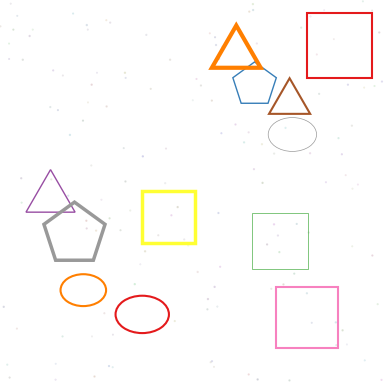[{"shape": "square", "thickness": 1.5, "radius": 0.42, "center": [0.882, 0.882]}, {"shape": "oval", "thickness": 1.5, "radius": 0.35, "center": [0.369, 0.183]}, {"shape": "pentagon", "thickness": 1, "radius": 0.3, "center": [0.661, 0.78]}, {"shape": "square", "thickness": 0.5, "radius": 0.36, "center": [0.728, 0.374]}, {"shape": "triangle", "thickness": 1, "radius": 0.37, "center": [0.131, 0.486]}, {"shape": "triangle", "thickness": 3, "radius": 0.37, "center": [0.614, 0.861]}, {"shape": "oval", "thickness": 1.5, "radius": 0.3, "center": [0.216, 0.246]}, {"shape": "square", "thickness": 2.5, "radius": 0.34, "center": [0.438, 0.436]}, {"shape": "triangle", "thickness": 1.5, "radius": 0.31, "center": [0.752, 0.735]}, {"shape": "square", "thickness": 1.5, "radius": 0.4, "center": [0.797, 0.175]}, {"shape": "pentagon", "thickness": 2.5, "radius": 0.42, "center": [0.193, 0.392]}, {"shape": "oval", "thickness": 0.5, "radius": 0.31, "center": [0.759, 0.651]}]